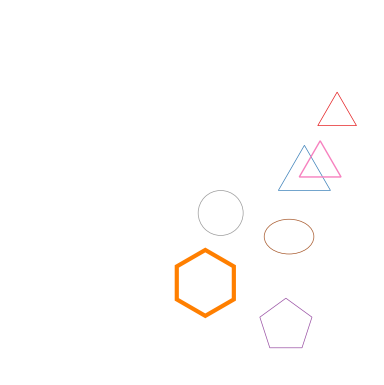[{"shape": "triangle", "thickness": 0.5, "radius": 0.29, "center": [0.876, 0.703]}, {"shape": "triangle", "thickness": 0.5, "radius": 0.39, "center": [0.791, 0.544]}, {"shape": "pentagon", "thickness": 0.5, "radius": 0.36, "center": [0.743, 0.154]}, {"shape": "hexagon", "thickness": 3, "radius": 0.43, "center": [0.533, 0.265]}, {"shape": "oval", "thickness": 0.5, "radius": 0.32, "center": [0.751, 0.385]}, {"shape": "triangle", "thickness": 1, "radius": 0.31, "center": [0.832, 0.572]}, {"shape": "circle", "thickness": 0.5, "radius": 0.29, "center": [0.573, 0.447]}]